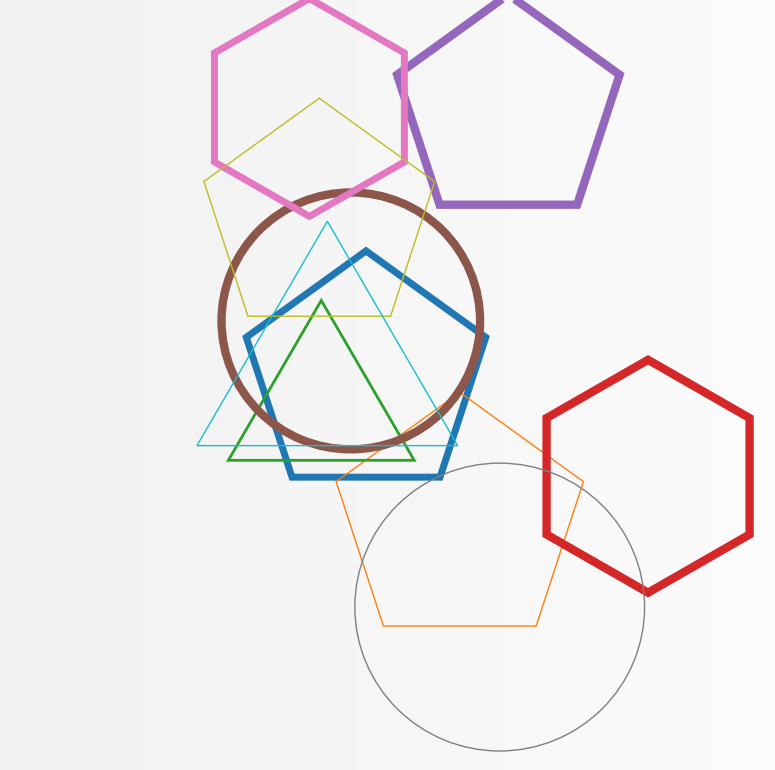[{"shape": "pentagon", "thickness": 2.5, "radius": 0.81, "center": [0.472, 0.512]}, {"shape": "pentagon", "thickness": 0.5, "radius": 0.84, "center": [0.593, 0.323]}, {"shape": "triangle", "thickness": 1, "radius": 0.69, "center": [0.415, 0.471]}, {"shape": "hexagon", "thickness": 3, "radius": 0.76, "center": [0.836, 0.381]}, {"shape": "pentagon", "thickness": 3, "radius": 0.75, "center": [0.656, 0.856]}, {"shape": "circle", "thickness": 3, "radius": 0.83, "center": [0.453, 0.583]}, {"shape": "hexagon", "thickness": 2.5, "radius": 0.71, "center": [0.399, 0.86]}, {"shape": "circle", "thickness": 0.5, "radius": 0.93, "center": [0.645, 0.212]}, {"shape": "pentagon", "thickness": 0.5, "radius": 0.78, "center": [0.412, 0.716]}, {"shape": "triangle", "thickness": 0.5, "radius": 0.97, "center": [0.422, 0.518]}]